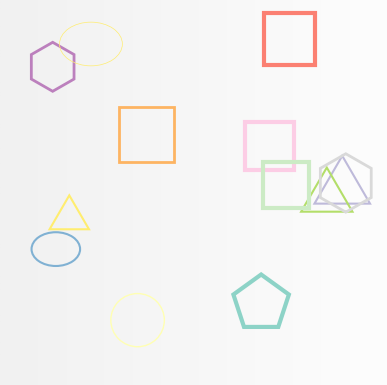[{"shape": "pentagon", "thickness": 3, "radius": 0.38, "center": [0.674, 0.212]}, {"shape": "circle", "thickness": 1, "radius": 0.35, "center": [0.355, 0.168]}, {"shape": "triangle", "thickness": 1.5, "radius": 0.41, "center": [0.883, 0.512]}, {"shape": "square", "thickness": 3, "radius": 0.33, "center": [0.747, 0.898]}, {"shape": "oval", "thickness": 1.5, "radius": 0.31, "center": [0.144, 0.353]}, {"shape": "square", "thickness": 2, "radius": 0.36, "center": [0.379, 0.65]}, {"shape": "triangle", "thickness": 1.5, "radius": 0.38, "center": [0.843, 0.488]}, {"shape": "square", "thickness": 3, "radius": 0.31, "center": [0.696, 0.621]}, {"shape": "hexagon", "thickness": 2, "radius": 0.38, "center": [0.892, 0.525]}, {"shape": "hexagon", "thickness": 2, "radius": 0.32, "center": [0.136, 0.826]}, {"shape": "square", "thickness": 3, "radius": 0.3, "center": [0.739, 0.519]}, {"shape": "oval", "thickness": 0.5, "radius": 0.41, "center": [0.235, 0.886]}, {"shape": "triangle", "thickness": 1.5, "radius": 0.29, "center": [0.179, 0.434]}]